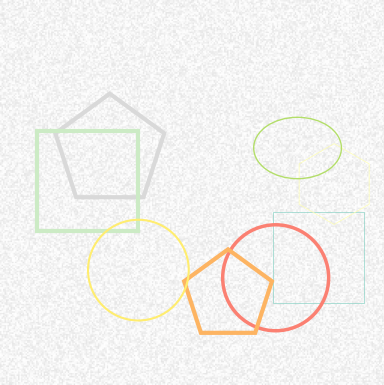[{"shape": "square", "thickness": 0.5, "radius": 0.59, "center": [0.827, 0.331]}, {"shape": "hexagon", "thickness": 0.5, "radius": 0.52, "center": [0.868, 0.522]}, {"shape": "circle", "thickness": 2.5, "radius": 0.69, "center": [0.716, 0.279]}, {"shape": "pentagon", "thickness": 3, "radius": 0.6, "center": [0.592, 0.232]}, {"shape": "oval", "thickness": 1, "radius": 0.57, "center": [0.773, 0.616]}, {"shape": "pentagon", "thickness": 3, "radius": 0.74, "center": [0.285, 0.608]}, {"shape": "square", "thickness": 3, "radius": 0.65, "center": [0.226, 0.53]}, {"shape": "circle", "thickness": 1.5, "radius": 0.65, "center": [0.359, 0.298]}]